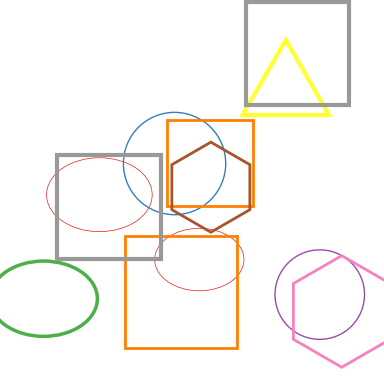[{"shape": "oval", "thickness": 0.5, "radius": 0.69, "center": [0.258, 0.494]}, {"shape": "oval", "thickness": 0.5, "radius": 0.58, "center": [0.518, 0.326]}, {"shape": "circle", "thickness": 1, "radius": 0.66, "center": [0.453, 0.575]}, {"shape": "oval", "thickness": 2.5, "radius": 0.7, "center": [0.113, 0.224]}, {"shape": "circle", "thickness": 1, "radius": 0.58, "center": [0.831, 0.235]}, {"shape": "square", "thickness": 2, "radius": 0.56, "center": [0.546, 0.577]}, {"shape": "square", "thickness": 2, "radius": 0.73, "center": [0.47, 0.24]}, {"shape": "triangle", "thickness": 3, "radius": 0.65, "center": [0.742, 0.766]}, {"shape": "hexagon", "thickness": 2, "radius": 0.58, "center": [0.548, 0.514]}, {"shape": "hexagon", "thickness": 2, "radius": 0.72, "center": [0.888, 0.191]}, {"shape": "square", "thickness": 3, "radius": 0.67, "center": [0.282, 0.462]}, {"shape": "square", "thickness": 3, "radius": 0.67, "center": [0.772, 0.861]}]